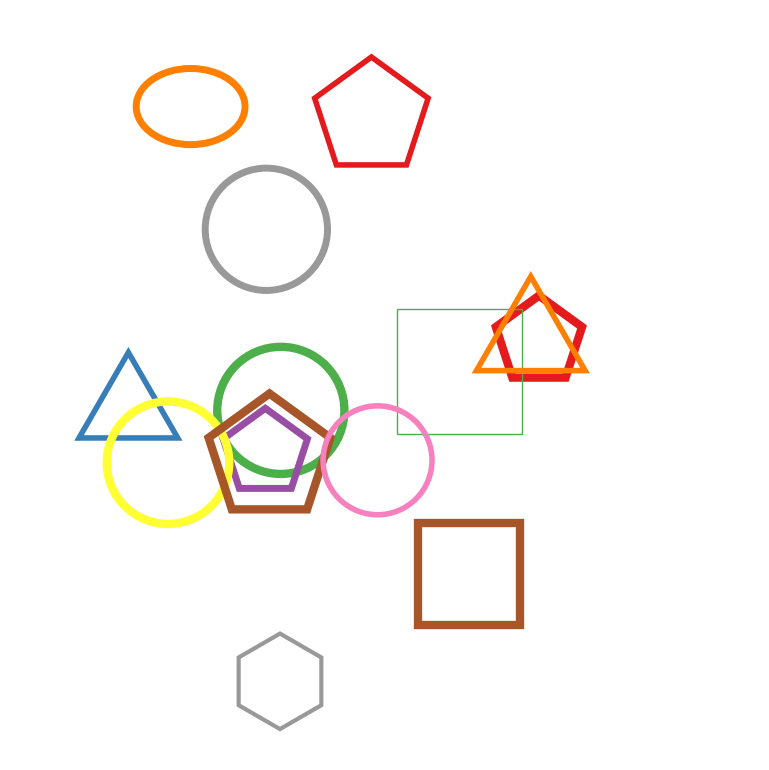[{"shape": "pentagon", "thickness": 2, "radius": 0.39, "center": [0.482, 0.848]}, {"shape": "pentagon", "thickness": 3, "radius": 0.29, "center": [0.7, 0.557]}, {"shape": "triangle", "thickness": 2, "radius": 0.37, "center": [0.167, 0.468]}, {"shape": "circle", "thickness": 3, "radius": 0.41, "center": [0.365, 0.467]}, {"shape": "square", "thickness": 0.5, "radius": 0.41, "center": [0.597, 0.517]}, {"shape": "pentagon", "thickness": 2.5, "radius": 0.29, "center": [0.345, 0.412]}, {"shape": "oval", "thickness": 2.5, "radius": 0.35, "center": [0.248, 0.862]}, {"shape": "triangle", "thickness": 2, "radius": 0.41, "center": [0.689, 0.559]}, {"shape": "circle", "thickness": 3, "radius": 0.4, "center": [0.218, 0.399]}, {"shape": "pentagon", "thickness": 3, "radius": 0.42, "center": [0.35, 0.406]}, {"shape": "square", "thickness": 3, "radius": 0.33, "center": [0.609, 0.255]}, {"shape": "circle", "thickness": 2, "radius": 0.35, "center": [0.49, 0.402]}, {"shape": "circle", "thickness": 2.5, "radius": 0.4, "center": [0.346, 0.702]}, {"shape": "hexagon", "thickness": 1.5, "radius": 0.31, "center": [0.364, 0.115]}]